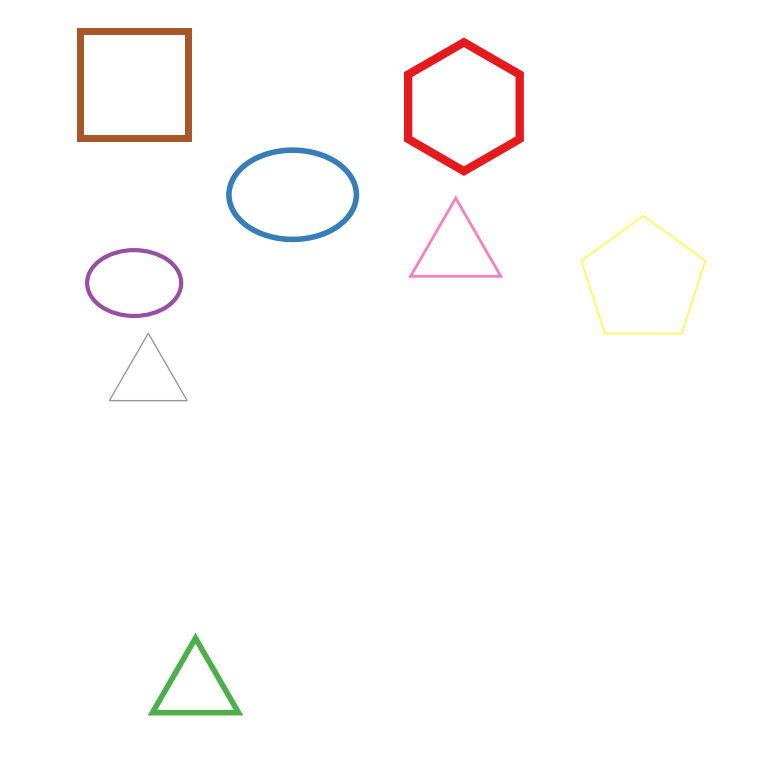[{"shape": "hexagon", "thickness": 3, "radius": 0.42, "center": [0.602, 0.861]}, {"shape": "oval", "thickness": 2, "radius": 0.41, "center": [0.38, 0.747]}, {"shape": "triangle", "thickness": 2, "radius": 0.32, "center": [0.254, 0.107]}, {"shape": "oval", "thickness": 1.5, "radius": 0.31, "center": [0.174, 0.632]}, {"shape": "pentagon", "thickness": 0.5, "radius": 0.42, "center": [0.836, 0.635]}, {"shape": "square", "thickness": 2.5, "radius": 0.35, "center": [0.174, 0.89]}, {"shape": "triangle", "thickness": 1, "radius": 0.34, "center": [0.592, 0.675]}, {"shape": "triangle", "thickness": 0.5, "radius": 0.29, "center": [0.193, 0.509]}]